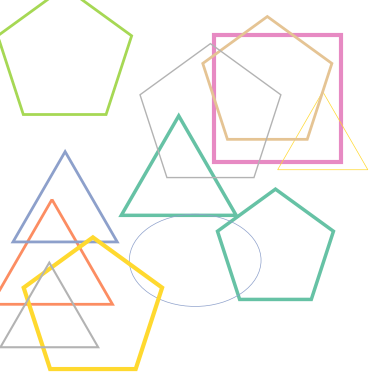[{"shape": "pentagon", "thickness": 2.5, "radius": 0.79, "center": [0.716, 0.35]}, {"shape": "triangle", "thickness": 2.5, "radius": 0.86, "center": [0.464, 0.527]}, {"shape": "triangle", "thickness": 2, "radius": 0.91, "center": [0.135, 0.3]}, {"shape": "triangle", "thickness": 2, "radius": 0.78, "center": [0.169, 0.45]}, {"shape": "oval", "thickness": 0.5, "radius": 0.86, "center": [0.507, 0.324]}, {"shape": "square", "thickness": 3, "radius": 0.83, "center": [0.72, 0.743]}, {"shape": "pentagon", "thickness": 2, "radius": 0.91, "center": [0.168, 0.851]}, {"shape": "pentagon", "thickness": 3, "radius": 0.95, "center": [0.241, 0.194]}, {"shape": "triangle", "thickness": 0.5, "radius": 0.68, "center": [0.838, 0.627]}, {"shape": "pentagon", "thickness": 2, "radius": 0.88, "center": [0.694, 0.781]}, {"shape": "triangle", "thickness": 1.5, "radius": 0.73, "center": [0.128, 0.171]}, {"shape": "pentagon", "thickness": 1, "radius": 0.96, "center": [0.547, 0.694]}]